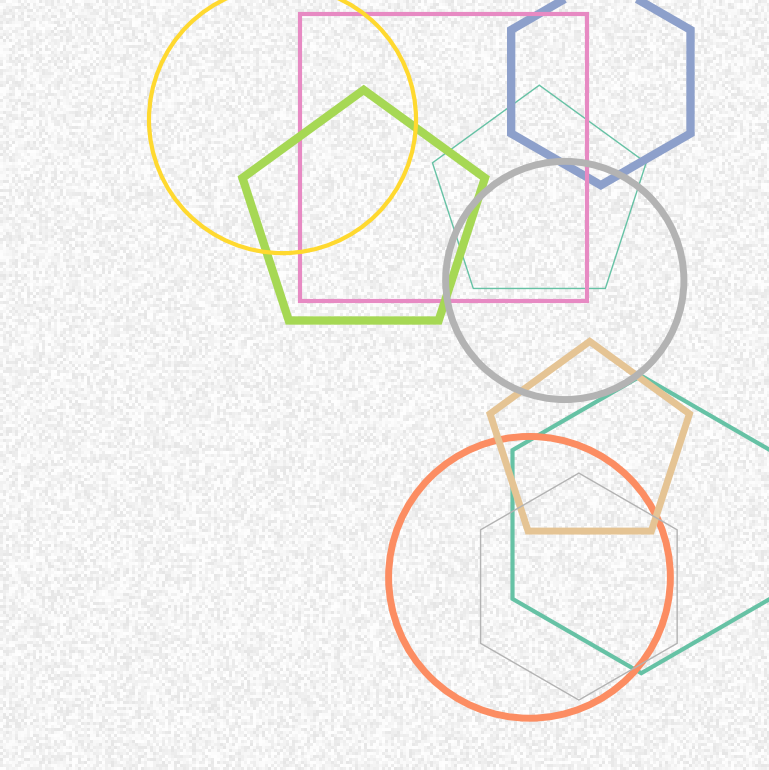[{"shape": "hexagon", "thickness": 1.5, "radius": 0.97, "center": [0.833, 0.319]}, {"shape": "pentagon", "thickness": 0.5, "radius": 0.73, "center": [0.7, 0.743]}, {"shape": "circle", "thickness": 2.5, "radius": 0.91, "center": [0.688, 0.25]}, {"shape": "hexagon", "thickness": 3, "radius": 0.67, "center": [0.78, 0.894]}, {"shape": "square", "thickness": 1.5, "radius": 0.93, "center": [0.576, 0.795]}, {"shape": "pentagon", "thickness": 3, "radius": 0.83, "center": [0.472, 0.718]}, {"shape": "circle", "thickness": 1.5, "radius": 0.87, "center": [0.367, 0.845]}, {"shape": "pentagon", "thickness": 2.5, "radius": 0.68, "center": [0.766, 0.42]}, {"shape": "hexagon", "thickness": 0.5, "radius": 0.74, "center": [0.752, 0.238]}, {"shape": "circle", "thickness": 2.5, "radius": 0.77, "center": [0.733, 0.636]}]